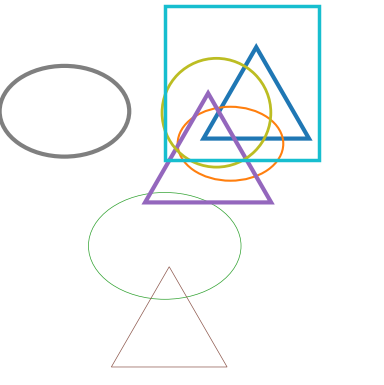[{"shape": "triangle", "thickness": 3, "radius": 0.79, "center": [0.666, 0.719]}, {"shape": "oval", "thickness": 1.5, "radius": 0.69, "center": [0.599, 0.627]}, {"shape": "oval", "thickness": 0.5, "radius": 0.99, "center": [0.428, 0.361]}, {"shape": "triangle", "thickness": 3, "radius": 0.95, "center": [0.541, 0.569]}, {"shape": "triangle", "thickness": 0.5, "radius": 0.87, "center": [0.44, 0.134]}, {"shape": "oval", "thickness": 3, "radius": 0.84, "center": [0.167, 0.711]}, {"shape": "circle", "thickness": 2, "radius": 0.71, "center": [0.562, 0.707]}, {"shape": "square", "thickness": 2.5, "radius": 1.0, "center": [0.629, 0.785]}]